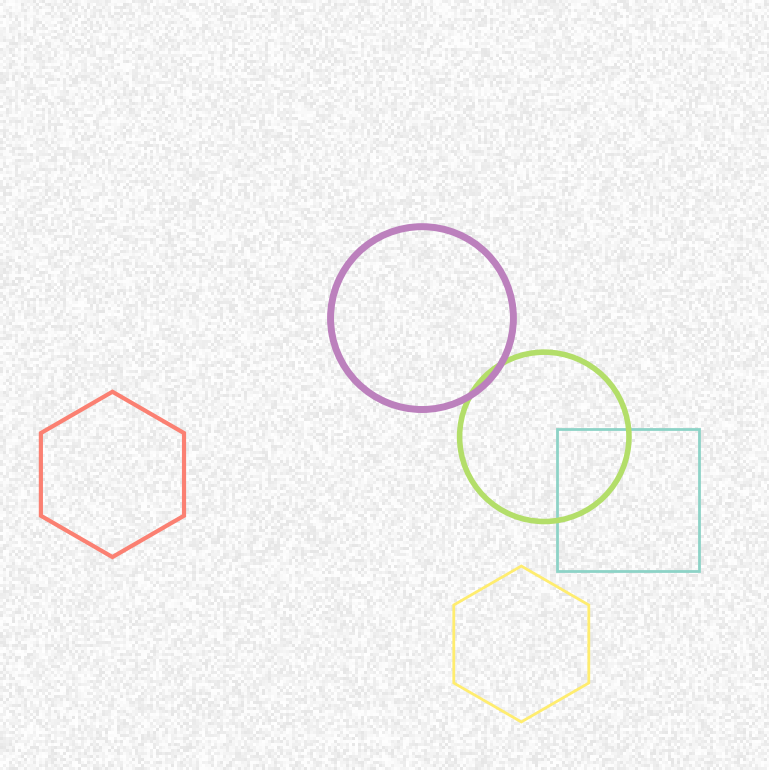[{"shape": "square", "thickness": 1, "radius": 0.46, "center": [0.816, 0.35]}, {"shape": "hexagon", "thickness": 1.5, "radius": 0.54, "center": [0.146, 0.384]}, {"shape": "circle", "thickness": 2, "radius": 0.55, "center": [0.707, 0.433]}, {"shape": "circle", "thickness": 2.5, "radius": 0.59, "center": [0.548, 0.587]}, {"shape": "hexagon", "thickness": 1, "radius": 0.51, "center": [0.677, 0.164]}]